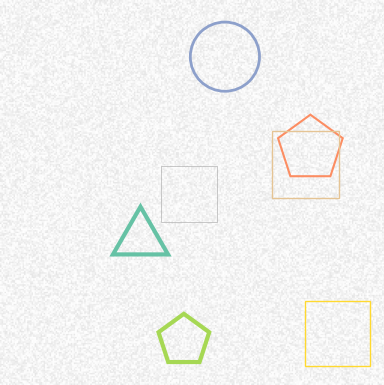[{"shape": "triangle", "thickness": 3, "radius": 0.41, "center": [0.365, 0.38]}, {"shape": "pentagon", "thickness": 1.5, "radius": 0.44, "center": [0.806, 0.614]}, {"shape": "circle", "thickness": 2, "radius": 0.45, "center": [0.584, 0.853]}, {"shape": "pentagon", "thickness": 3, "radius": 0.35, "center": [0.478, 0.116]}, {"shape": "square", "thickness": 1, "radius": 0.42, "center": [0.877, 0.134]}, {"shape": "square", "thickness": 1, "radius": 0.43, "center": [0.792, 0.572]}, {"shape": "square", "thickness": 0.5, "radius": 0.36, "center": [0.49, 0.495]}]